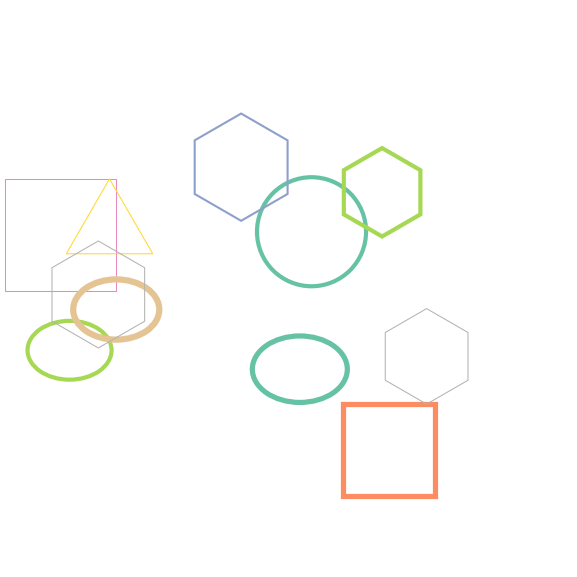[{"shape": "oval", "thickness": 2.5, "radius": 0.41, "center": [0.519, 0.36]}, {"shape": "circle", "thickness": 2, "radius": 0.47, "center": [0.539, 0.598]}, {"shape": "square", "thickness": 2.5, "radius": 0.4, "center": [0.674, 0.22]}, {"shape": "hexagon", "thickness": 1, "radius": 0.46, "center": [0.418, 0.71]}, {"shape": "square", "thickness": 0.5, "radius": 0.48, "center": [0.104, 0.592]}, {"shape": "oval", "thickness": 2, "radius": 0.36, "center": [0.12, 0.393]}, {"shape": "hexagon", "thickness": 2, "radius": 0.38, "center": [0.662, 0.666]}, {"shape": "triangle", "thickness": 0.5, "radius": 0.43, "center": [0.19, 0.603]}, {"shape": "oval", "thickness": 3, "radius": 0.37, "center": [0.201, 0.463]}, {"shape": "hexagon", "thickness": 0.5, "radius": 0.41, "center": [0.739, 0.382]}, {"shape": "hexagon", "thickness": 0.5, "radius": 0.46, "center": [0.17, 0.489]}]